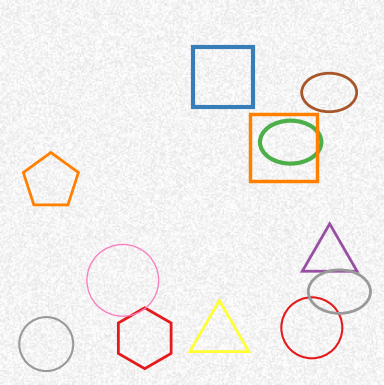[{"shape": "circle", "thickness": 1.5, "radius": 0.4, "center": [0.81, 0.149]}, {"shape": "hexagon", "thickness": 2, "radius": 0.4, "center": [0.376, 0.122]}, {"shape": "square", "thickness": 3, "radius": 0.39, "center": [0.58, 0.8]}, {"shape": "oval", "thickness": 3, "radius": 0.4, "center": [0.755, 0.631]}, {"shape": "triangle", "thickness": 2, "radius": 0.41, "center": [0.856, 0.337]}, {"shape": "square", "thickness": 2.5, "radius": 0.43, "center": [0.737, 0.617]}, {"shape": "pentagon", "thickness": 2, "radius": 0.38, "center": [0.132, 0.529]}, {"shape": "triangle", "thickness": 2, "radius": 0.44, "center": [0.57, 0.131]}, {"shape": "oval", "thickness": 2, "radius": 0.36, "center": [0.855, 0.76]}, {"shape": "circle", "thickness": 1, "radius": 0.47, "center": [0.319, 0.272]}, {"shape": "circle", "thickness": 1.5, "radius": 0.35, "center": [0.12, 0.106]}, {"shape": "oval", "thickness": 2, "radius": 0.4, "center": [0.882, 0.243]}]